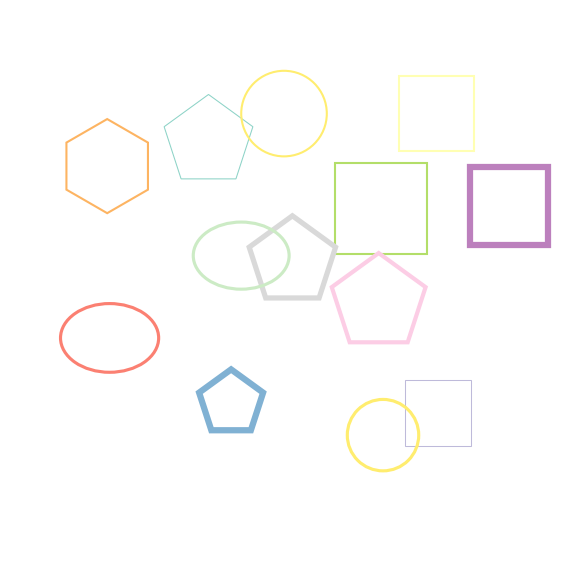[{"shape": "pentagon", "thickness": 0.5, "radius": 0.4, "center": [0.361, 0.755]}, {"shape": "square", "thickness": 1, "radius": 0.32, "center": [0.755, 0.802]}, {"shape": "square", "thickness": 0.5, "radius": 0.29, "center": [0.758, 0.284]}, {"shape": "oval", "thickness": 1.5, "radius": 0.42, "center": [0.19, 0.414]}, {"shape": "pentagon", "thickness": 3, "radius": 0.29, "center": [0.4, 0.301]}, {"shape": "hexagon", "thickness": 1, "radius": 0.41, "center": [0.186, 0.711]}, {"shape": "square", "thickness": 1, "radius": 0.4, "center": [0.66, 0.638]}, {"shape": "pentagon", "thickness": 2, "radius": 0.43, "center": [0.656, 0.476]}, {"shape": "pentagon", "thickness": 2.5, "radius": 0.39, "center": [0.506, 0.547]}, {"shape": "square", "thickness": 3, "radius": 0.34, "center": [0.882, 0.643]}, {"shape": "oval", "thickness": 1.5, "radius": 0.42, "center": [0.418, 0.556]}, {"shape": "circle", "thickness": 1, "radius": 0.37, "center": [0.492, 0.802]}, {"shape": "circle", "thickness": 1.5, "radius": 0.31, "center": [0.663, 0.246]}]